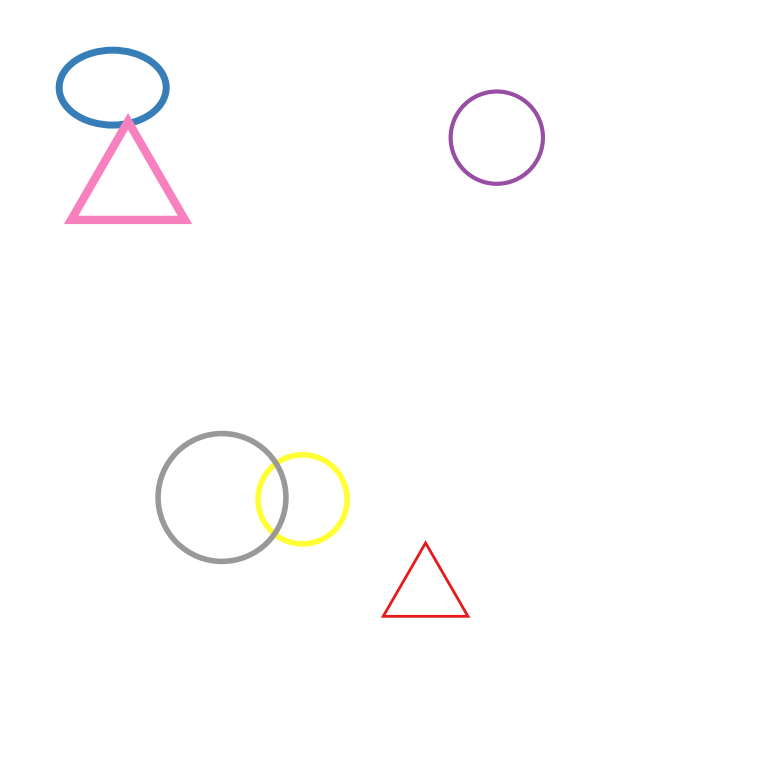[{"shape": "triangle", "thickness": 1, "radius": 0.32, "center": [0.553, 0.231]}, {"shape": "oval", "thickness": 2.5, "radius": 0.35, "center": [0.146, 0.886]}, {"shape": "circle", "thickness": 1.5, "radius": 0.3, "center": [0.645, 0.821]}, {"shape": "circle", "thickness": 2, "radius": 0.29, "center": [0.393, 0.352]}, {"shape": "triangle", "thickness": 3, "radius": 0.43, "center": [0.166, 0.757]}, {"shape": "circle", "thickness": 2, "radius": 0.42, "center": [0.288, 0.354]}]